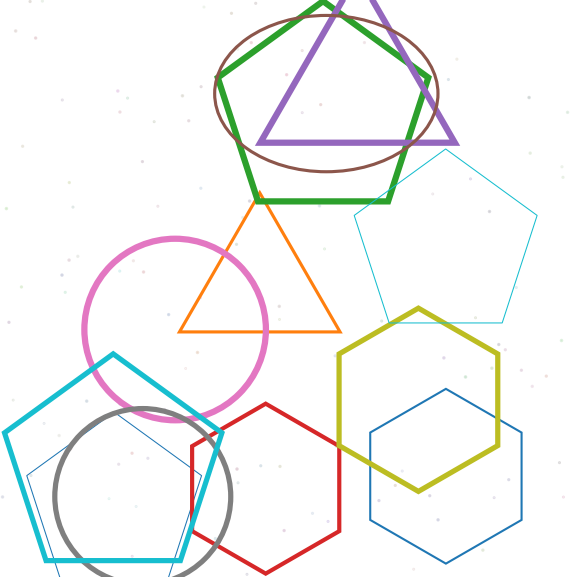[{"shape": "pentagon", "thickness": 0.5, "radius": 0.8, "center": [0.198, 0.126]}, {"shape": "hexagon", "thickness": 1, "radius": 0.76, "center": [0.772, 0.174]}, {"shape": "triangle", "thickness": 1.5, "radius": 0.8, "center": [0.45, 0.505]}, {"shape": "pentagon", "thickness": 3, "radius": 0.96, "center": [0.559, 0.805]}, {"shape": "hexagon", "thickness": 2, "radius": 0.74, "center": [0.46, 0.153]}, {"shape": "triangle", "thickness": 3, "radius": 0.97, "center": [0.619, 0.849]}, {"shape": "oval", "thickness": 1.5, "radius": 0.97, "center": [0.565, 0.837]}, {"shape": "circle", "thickness": 3, "radius": 0.79, "center": [0.303, 0.429]}, {"shape": "circle", "thickness": 2.5, "radius": 0.76, "center": [0.247, 0.139]}, {"shape": "hexagon", "thickness": 2.5, "radius": 0.79, "center": [0.725, 0.307]}, {"shape": "pentagon", "thickness": 0.5, "radius": 0.83, "center": [0.772, 0.575]}, {"shape": "pentagon", "thickness": 2.5, "radius": 0.99, "center": [0.196, 0.188]}]